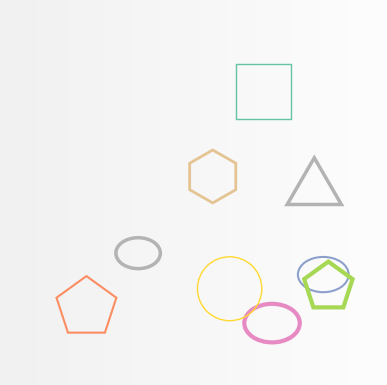[{"shape": "square", "thickness": 1, "radius": 0.36, "center": [0.679, 0.763]}, {"shape": "pentagon", "thickness": 1.5, "radius": 0.41, "center": [0.223, 0.202]}, {"shape": "oval", "thickness": 1.5, "radius": 0.33, "center": [0.834, 0.287]}, {"shape": "oval", "thickness": 3, "radius": 0.36, "center": [0.702, 0.161]}, {"shape": "pentagon", "thickness": 3, "radius": 0.33, "center": [0.847, 0.255]}, {"shape": "circle", "thickness": 1, "radius": 0.42, "center": [0.593, 0.25]}, {"shape": "hexagon", "thickness": 2, "radius": 0.34, "center": [0.549, 0.542]}, {"shape": "oval", "thickness": 2.5, "radius": 0.29, "center": [0.356, 0.342]}, {"shape": "triangle", "thickness": 2.5, "radius": 0.4, "center": [0.811, 0.509]}]